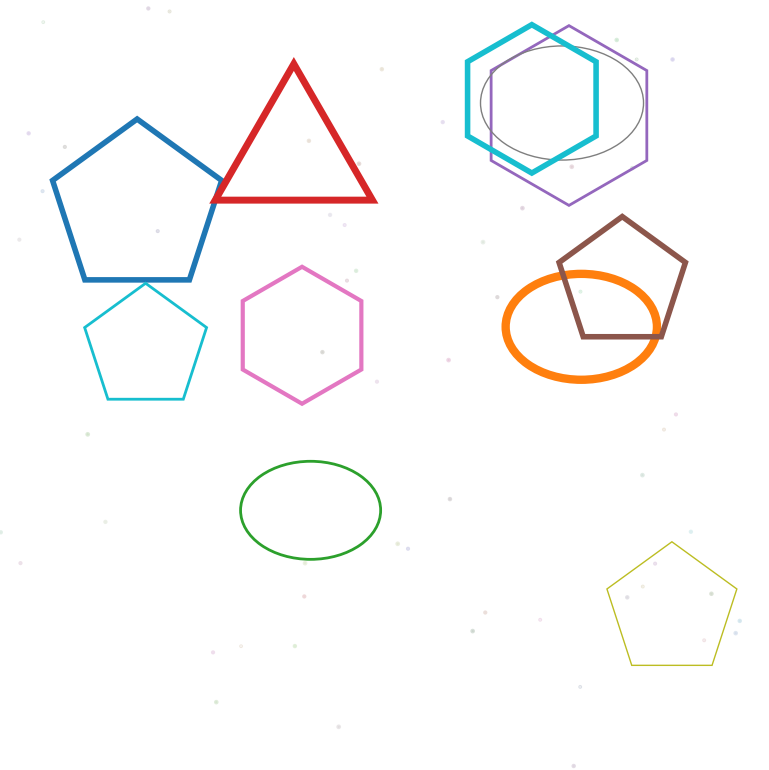[{"shape": "pentagon", "thickness": 2, "radius": 0.58, "center": [0.178, 0.73]}, {"shape": "oval", "thickness": 3, "radius": 0.49, "center": [0.755, 0.576]}, {"shape": "oval", "thickness": 1, "radius": 0.45, "center": [0.403, 0.337]}, {"shape": "triangle", "thickness": 2.5, "radius": 0.59, "center": [0.382, 0.799]}, {"shape": "hexagon", "thickness": 1, "radius": 0.58, "center": [0.739, 0.85]}, {"shape": "pentagon", "thickness": 2, "radius": 0.43, "center": [0.808, 0.632]}, {"shape": "hexagon", "thickness": 1.5, "radius": 0.44, "center": [0.392, 0.565]}, {"shape": "oval", "thickness": 0.5, "radius": 0.53, "center": [0.73, 0.866]}, {"shape": "pentagon", "thickness": 0.5, "radius": 0.44, "center": [0.873, 0.208]}, {"shape": "pentagon", "thickness": 1, "radius": 0.42, "center": [0.189, 0.549]}, {"shape": "hexagon", "thickness": 2, "radius": 0.48, "center": [0.691, 0.872]}]